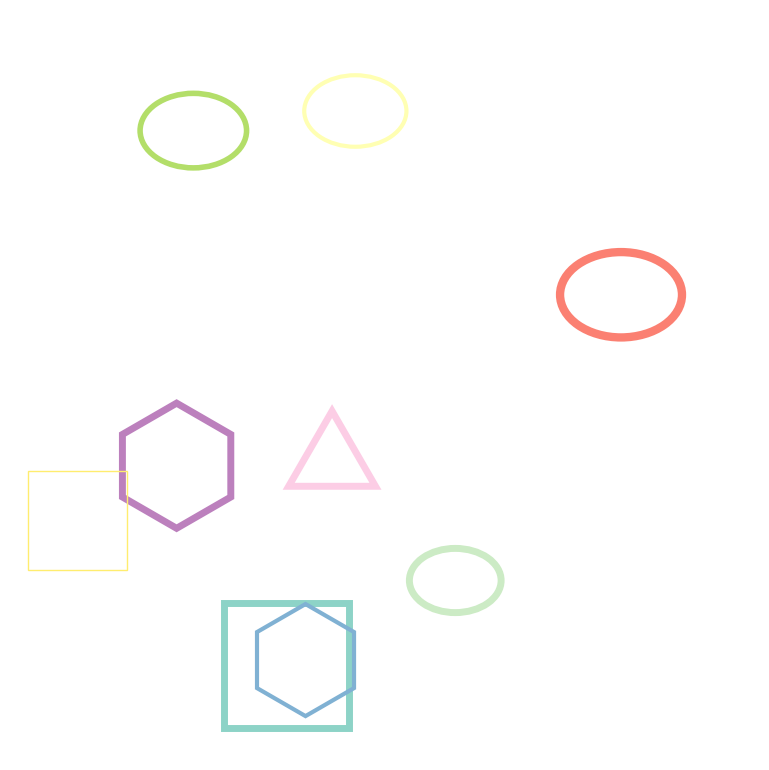[{"shape": "square", "thickness": 2.5, "radius": 0.41, "center": [0.373, 0.136]}, {"shape": "oval", "thickness": 1.5, "radius": 0.33, "center": [0.461, 0.856]}, {"shape": "oval", "thickness": 3, "radius": 0.4, "center": [0.807, 0.617]}, {"shape": "hexagon", "thickness": 1.5, "radius": 0.36, "center": [0.397, 0.143]}, {"shape": "oval", "thickness": 2, "radius": 0.35, "center": [0.251, 0.83]}, {"shape": "triangle", "thickness": 2.5, "radius": 0.33, "center": [0.431, 0.401]}, {"shape": "hexagon", "thickness": 2.5, "radius": 0.41, "center": [0.229, 0.395]}, {"shape": "oval", "thickness": 2.5, "radius": 0.3, "center": [0.591, 0.246]}, {"shape": "square", "thickness": 0.5, "radius": 0.32, "center": [0.101, 0.325]}]